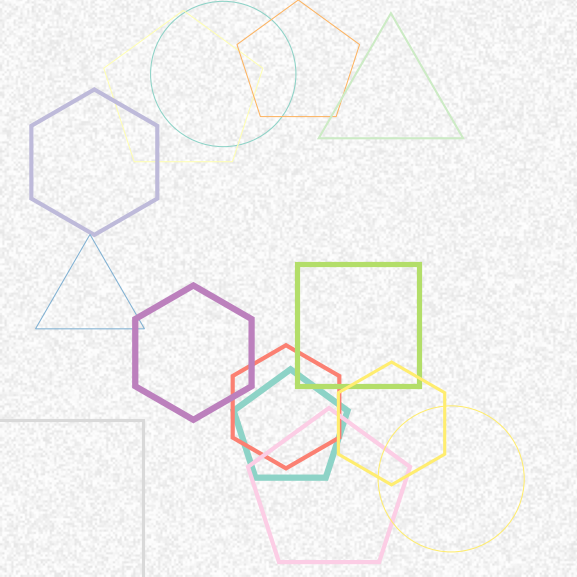[{"shape": "pentagon", "thickness": 3, "radius": 0.52, "center": [0.503, 0.256]}, {"shape": "circle", "thickness": 0.5, "radius": 0.63, "center": [0.387, 0.871]}, {"shape": "pentagon", "thickness": 0.5, "radius": 0.72, "center": [0.317, 0.836]}, {"shape": "hexagon", "thickness": 2, "radius": 0.63, "center": [0.163, 0.718]}, {"shape": "hexagon", "thickness": 2, "radius": 0.53, "center": [0.495, 0.295]}, {"shape": "triangle", "thickness": 0.5, "radius": 0.54, "center": [0.156, 0.484]}, {"shape": "pentagon", "thickness": 0.5, "radius": 0.56, "center": [0.516, 0.888]}, {"shape": "square", "thickness": 2.5, "radius": 0.53, "center": [0.62, 0.437]}, {"shape": "pentagon", "thickness": 2, "radius": 0.74, "center": [0.57, 0.145]}, {"shape": "square", "thickness": 1.5, "radius": 0.7, "center": [0.107, 0.131]}, {"shape": "hexagon", "thickness": 3, "radius": 0.58, "center": [0.335, 0.389]}, {"shape": "triangle", "thickness": 1, "radius": 0.72, "center": [0.677, 0.832]}, {"shape": "circle", "thickness": 0.5, "radius": 0.63, "center": [0.781, 0.17]}, {"shape": "hexagon", "thickness": 1.5, "radius": 0.53, "center": [0.678, 0.266]}]